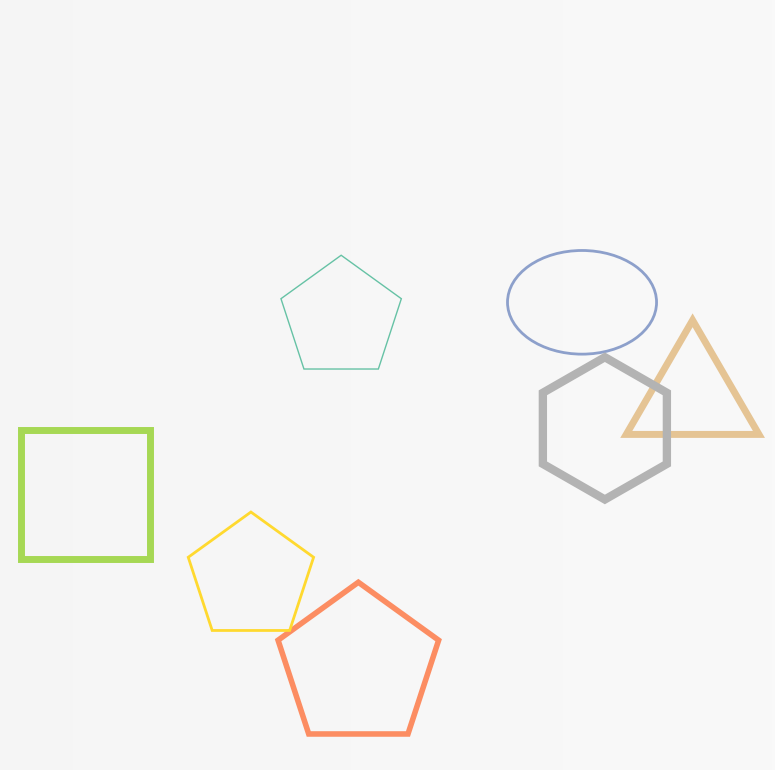[{"shape": "pentagon", "thickness": 0.5, "radius": 0.41, "center": [0.44, 0.587]}, {"shape": "pentagon", "thickness": 2, "radius": 0.54, "center": [0.462, 0.135]}, {"shape": "oval", "thickness": 1, "radius": 0.48, "center": [0.751, 0.607]}, {"shape": "square", "thickness": 2.5, "radius": 0.42, "center": [0.11, 0.358]}, {"shape": "pentagon", "thickness": 1, "radius": 0.43, "center": [0.324, 0.25]}, {"shape": "triangle", "thickness": 2.5, "radius": 0.49, "center": [0.894, 0.485]}, {"shape": "hexagon", "thickness": 3, "radius": 0.46, "center": [0.78, 0.444]}]